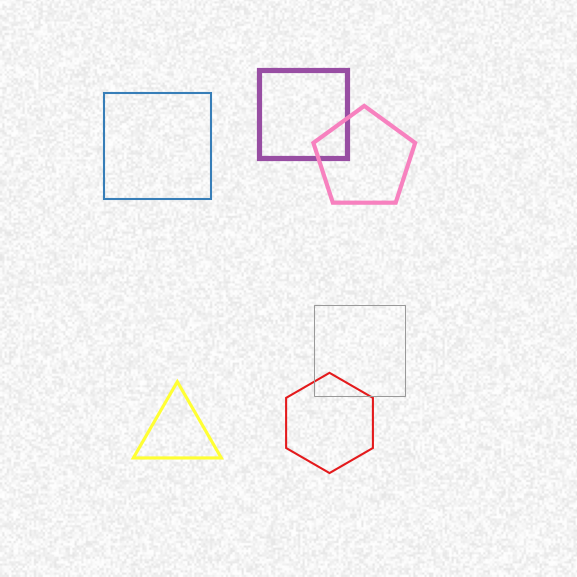[{"shape": "hexagon", "thickness": 1, "radius": 0.43, "center": [0.571, 0.267]}, {"shape": "square", "thickness": 1, "radius": 0.46, "center": [0.273, 0.746]}, {"shape": "square", "thickness": 2.5, "radius": 0.38, "center": [0.525, 0.802]}, {"shape": "triangle", "thickness": 1.5, "radius": 0.44, "center": [0.307, 0.25]}, {"shape": "pentagon", "thickness": 2, "radius": 0.46, "center": [0.631, 0.723]}, {"shape": "square", "thickness": 0.5, "radius": 0.39, "center": [0.622, 0.392]}]